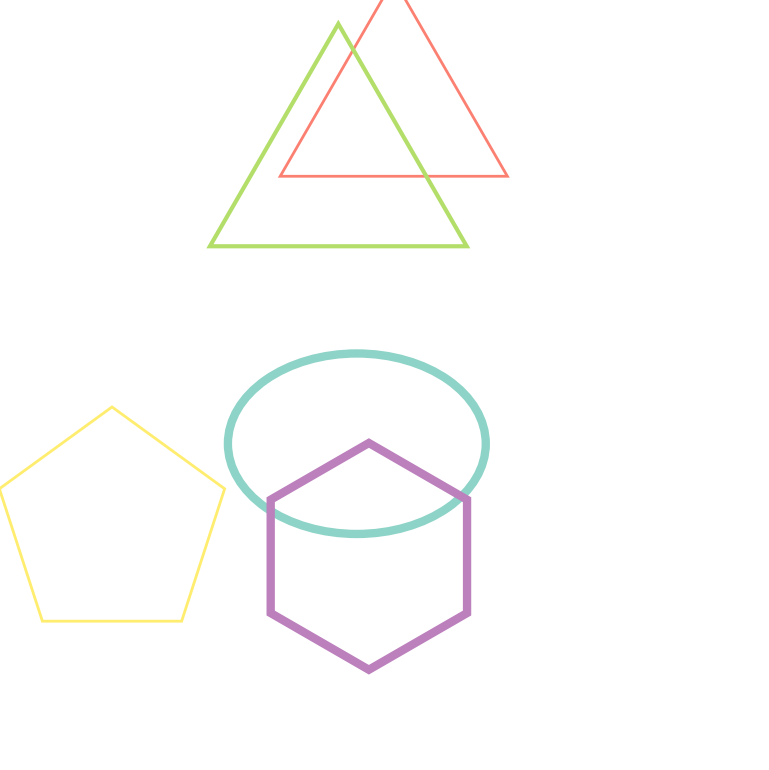[{"shape": "oval", "thickness": 3, "radius": 0.84, "center": [0.463, 0.424]}, {"shape": "triangle", "thickness": 1, "radius": 0.85, "center": [0.511, 0.856]}, {"shape": "triangle", "thickness": 1.5, "radius": 0.96, "center": [0.439, 0.776]}, {"shape": "hexagon", "thickness": 3, "radius": 0.74, "center": [0.479, 0.277]}, {"shape": "pentagon", "thickness": 1, "radius": 0.77, "center": [0.145, 0.318]}]